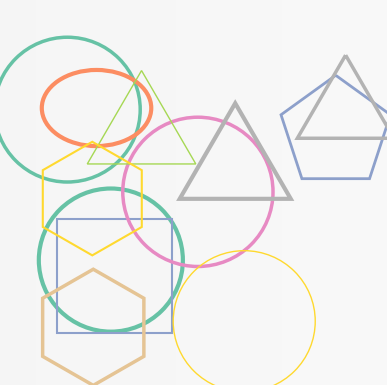[{"shape": "circle", "thickness": 3, "radius": 0.93, "center": [0.286, 0.324]}, {"shape": "circle", "thickness": 2.5, "radius": 0.94, "center": [0.174, 0.715]}, {"shape": "oval", "thickness": 3, "radius": 0.71, "center": [0.249, 0.719]}, {"shape": "pentagon", "thickness": 2, "radius": 0.74, "center": [0.866, 0.656]}, {"shape": "square", "thickness": 1.5, "radius": 0.74, "center": [0.295, 0.284]}, {"shape": "circle", "thickness": 2.5, "radius": 0.97, "center": [0.511, 0.502]}, {"shape": "triangle", "thickness": 1, "radius": 0.81, "center": [0.365, 0.655]}, {"shape": "circle", "thickness": 1, "radius": 0.92, "center": [0.63, 0.166]}, {"shape": "hexagon", "thickness": 1.5, "radius": 0.74, "center": [0.238, 0.484]}, {"shape": "hexagon", "thickness": 2.5, "radius": 0.75, "center": [0.241, 0.15]}, {"shape": "triangle", "thickness": 3, "radius": 0.83, "center": [0.607, 0.566]}, {"shape": "triangle", "thickness": 2.5, "radius": 0.72, "center": [0.892, 0.713]}]